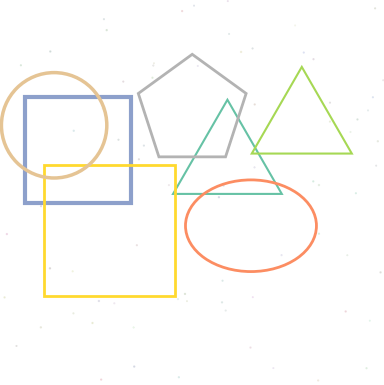[{"shape": "triangle", "thickness": 1.5, "radius": 0.82, "center": [0.591, 0.578]}, {"shape": "oval", "thickness": 2, "radius": 0.85, "center": [0.652, 0.414]}, {"shape": "square", "thickness": 3, "radius": 0.69, "center": [0.202, 0.61]}, {"shape": "triangle", "thickness": 1.5, "radius": 0.75, "center": [0.784, 0.676]}, {"shape": "square", "thickness": 2, "radius": 0.85, "center": [0.285, 0.401]}, {"shape": "circle", "thickness": 2.5, "radius": 0.68, "center": [0.141, 0.675]}, {"shape": "pentagon", "thickness": 2, "radius": 0.74, "center": [0.499, 0.712]}]